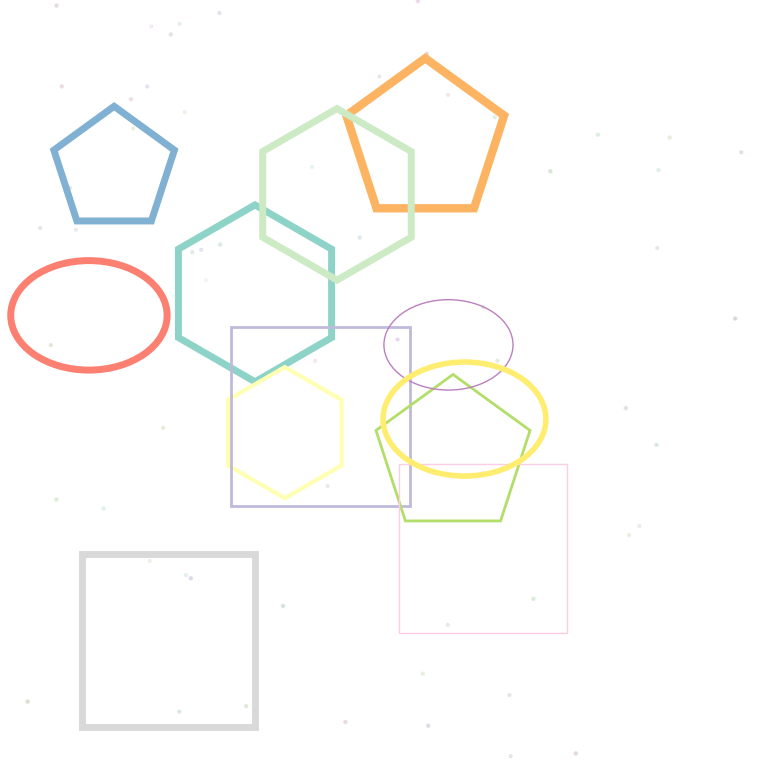[{"shape": "hexagon", "thickness": 2.5, "radius": 0.57, "center": [0.331, 0.619]}, {"shape": "hexagon", "thickness": 1.5, "radius": 0.43, "center": [0.37, 0.438]}, {"shape": "square", "thickness": 1, "radius": 0.58, "center": [0.416, 0.46]}, {"shape": "oval", "thickness": 2.5, "radius": 0.51, "center": [0.115, 0.59]}, {"shape": "pentagon", "thickness": 2.5, "radius": 0.41, "center": [0.148, 0.78]}, {"shape": "pentagon", "thickness": 3, "radius": 0.54, "center": [0.552, 0.817]}, {"shape": "pentagon", "thickness": 1, "radius": 0.53, "center": [0.588, 0.409]}, {"shape": "square", "thickness": 0.5, "radius": 0.55, "center": [0.627, 0.288]}, {"shape": "square", "thickness": 2.5, "radius": 0.56, "center": [0.219, 0.168]}, {"shape": "oval", "thickness": 0.5, "radius": 0.42, "center": [0.582, 0.552]}, {"shape": "hexagon", "thickness": 2.5, "radius": 0.56, "center": [0.438, 0.748]}, {"shape": "oval", "thickness": 2, "radius": 0.53, "center": [0.603, 0.456]}]